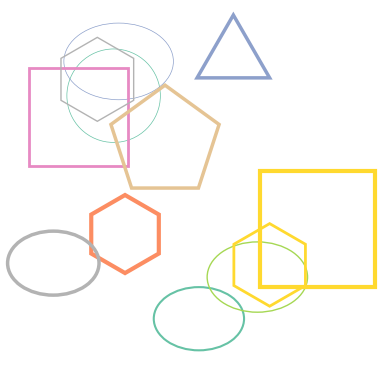[{"shape": "circle", "thickness": 0.5, "radius": 0.61, "center": [0.295, 0.751]}, {"shape": "oval", "thickness": 1.5, "radius": 0.59, "center": [0.517, 0.172]}, {"shape": "hexagon", "thickness": 3, "radius": 0.51, "center": [0.325, 0.392]}, {"shape": "triangle", "thickness": 2.5, "radius": 0.54, "center": [0.606, 0.852]}, {"shape": "oval", "thickness": 0.5, "radius": 0.71, "center": [0.308, 0.84]}, {"shape": "square", "thickness": 2, "radius": 0.64, "center": [0.203, 0.697]}, {"shape": "oval", "thickness": 1, "radius": 0.65, "center": [0.668, 0.28]}, {"shape": "square", "thickness": 3, "radius": 0.75, "center": [0.825, 0.405]}, {"shape": "hexagon", "thickness": 2, "radius": 0.54, "center": [0.7, 0.312]}, {"shape": "pentagon", "thickness": 2.5, "radius": 0.74, "center": [0.429, 0.631]}, {"shape": "hexagon", "thickness": 1, "radius": 0.54, "center": [0.253, 0.794]}, {"shape": "oval", "thickness": 2.5, "radius": 0.59, "center": [0.138, 0.317]}]